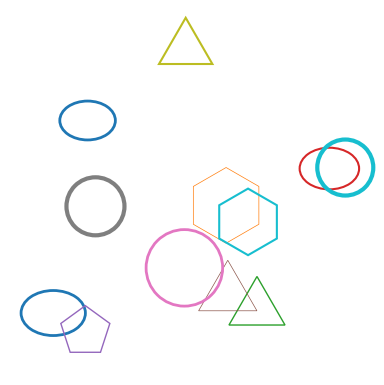[{"shape": "oval", "thickness": 2, "radius": 0.42, "center": [0.138, 0.187]}, {"shape": "oval", "thickness": 2, "radius": 0.36, "center": [0.227, 0.687]}, {"shape": "hexagon", "thickness": 0.5, "radius": 0.49, "center": [0.587, 0.467]}, {"shape": "triangle", "thickness": 1, "radius": 0.42, "center": [0.668, 0.198]}, {"shape": "oval", "thickness": 1.5, "radius": 0.39, "center": [0.856, 0.562]}, {"shape": "pentagon", "thickness": 1, "radius": 0.33, "center": [0.222, 0.139]}, {"shape": "triangle", "thickness": 0.5, "radius": 0.44, "center": [0.592, 0.237]}, {"shape": "circle", "thickness": 2, "radius": 0.5, "center": [0.479, 0.304]}, {"shape": "circle", "thickness": 3, "radius": 0.38, "center": [0.248, 0.464]}, {"shape": "triangle", "thickness": 1.5, "radius": 0.4, "center": [0.482, 0.874]}, {"shape": "hexagon", "thickness": 1.5, "radius": 0.43, "center": [0.644, 0.424]}, {"shape": "circle", "thickness": 3, "radius": 0.36, "center": [0.897, 0.565]}]